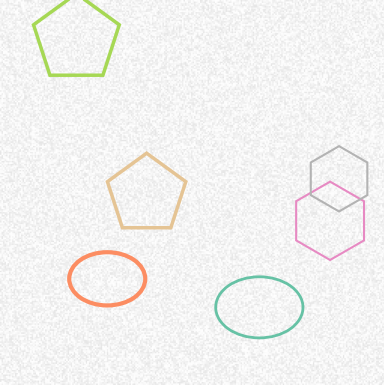[{"shape": "oval", "thickness": 2, "radius": 0.57, "center": [0.674, 0.202]}, {"shape": "oval", "thickness": 3, "radius": 0.49, "center": [0.279, 0.276]}, {"shape": "hexagon", "thickness": 1.5, "radius": 0.51, "center": [0.857, 0.426]}, {"shape": "pentagon", "thickness": 2.5, "radius": 0.59, "center": [0.198, 0.899]}, {"shape": "pentagon", "thickness": 2.5, "radius": 0.54, "center": [0.381, 0.495]}, {"shape": "hexagon", "thickness": 1.5, "radius": 0.42, "center": [0.881, 0.536]}]